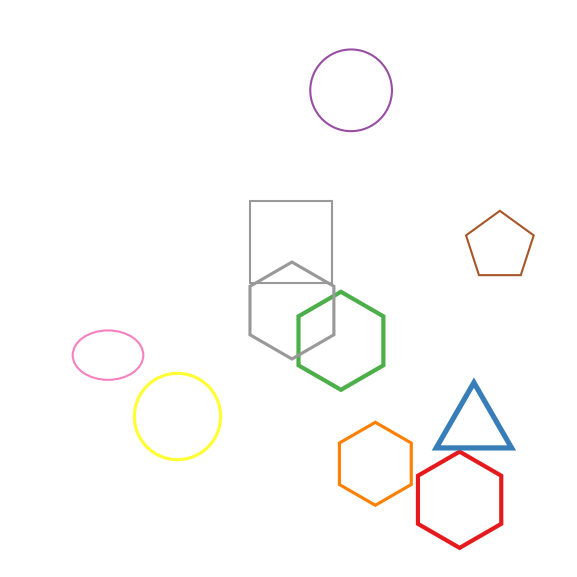[{"shape": "hexagon", "thickness": 2, "radius": 0.42, "center": [0.796, 0.134]}, {"shape": "triangle", "thickness": 2.5, "radius": 0.38, "center": [0.821, 0.261]}, {"shape": "hexagon", "thickness": 2, "radius": 0.42, "center": [0.59, 0.409]}, {"shape": "circle", "thickness": 1, "radius": 0.35, "center": [0.608, 0.843]}, {"shape": "hexagon", "thickness": 1.5, "radius": 0.36, "center": [0.65, 0.196]}, {"shape": "circle", "thickness": 1.5, "radius": 0.37, "center": [0.307, 0.278]}, {"shape": "pentagon", "thickness": 1, "radius": 0.31, "center": [0.866, 0.573]}, {"shape": "oval", "thickness": 1, "radius": 0.31, "center": [0.187, 0.384]}, {"shape": "hexagon", "thickness": 1.5, "radius": 0.42, "center": [0.506, 0.461]}, {"shape": "square", "thickness": 1, "radius": 0.36, "center": [0.504, 0.58]}]